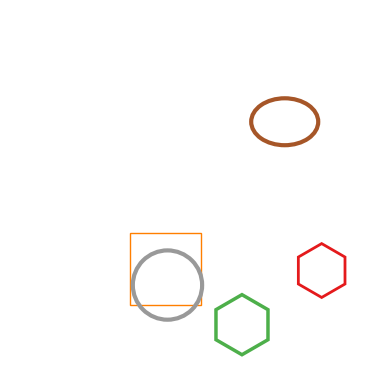[{"shape": "hexagon", "thickness": 2, "radius": 0.35, "center": [0.836, 0.297]}, {"shape": "hexagon", "thickness": 2.5, "radius": 0.39, "center": [0.629, 0.157]}, {"shape": "square", "thickness": 1, "radius": 0.47, "center": [0.43, 0.302]}, {"shape": "oval", "thickness": 3, "radius": 0.44, "center": [0.74, 0.684]}, {"shape": "circle", "thickness": 3, "radius": 0.45, "center": [0.435, 0.26]}]